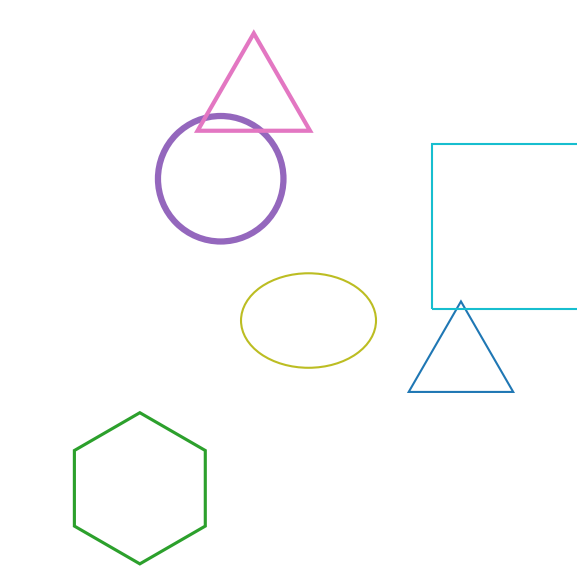[{"shape": "triangle", "thickness": 1, "radius": 0.52, "center": [0.798, 0.373]}, {"shape": "hexagon", "thickness": 1.5, "radius": 0.65, "center": [0.242, 0.154]}, {"shape": "circle", "thickness": 3, "radius": 0.54, "center": [0.382, 0.69]}, {"shape": "triangle", "thickness": 2, "radius": 0.56, "center": [0.439, 0.829]}, {"shape": "oval", "thickness": 1, "radius": 0.58, "center": [0.534, 0.444]}, {"shape": "square", "thickness": 1, "radius": 0.71, "center": [0.89, 0.607]}]